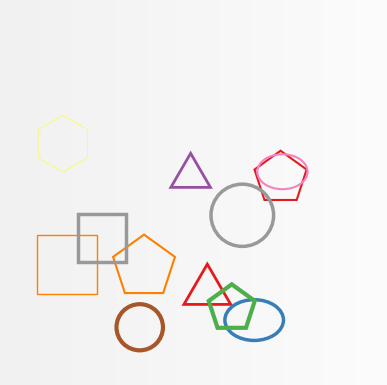[{"shape": "pentagon", "thickness": 1.5, "radius": 0.35, "center": [0.724, 0.538]}, {"shape": "triangle", "thickness": 2, "radius": 0.35, "center": [0.535, 0.244]}, {"shape": "oval", "thickness": 2.5, "radius": 0.38, "center": [0.656, 0.169]}, {"shape": "pentagon", "thickness": 3, "radius": 0.31, "center": [0.598, 0.199]}, {"shape": "triangle", "thickness": 2, "radius": 0.29, "center": [0.492, 0.543]}, {"shape": "pentagon", "thickness": 1.5, "radius": 0.42, "center": [0.372, 0.307]}, {"shape": "square", "thickness": 1, "radius": 0.38, "center": [0.173, 0.312]}, {"shape": "hexagon", "thickness": 0.5, "radius": 0.37, "center": [0.162, 0.627]}, {"shape": "circle", "thickness": 3, "radius": 0.3, "center": [0.361, 0.15]}, {"shape": "oval", "thickness": 1.5, "radius": 0.32, "center": [0.729, 0.554]}, {"shape": "square", "thickness": 2.5, "radius": 0.31, "center": [0.263, 0.382]}, {"shape": "circle", "thickness": 2.5, "radius": 0.4, "center": [0.625, 0.441]}]